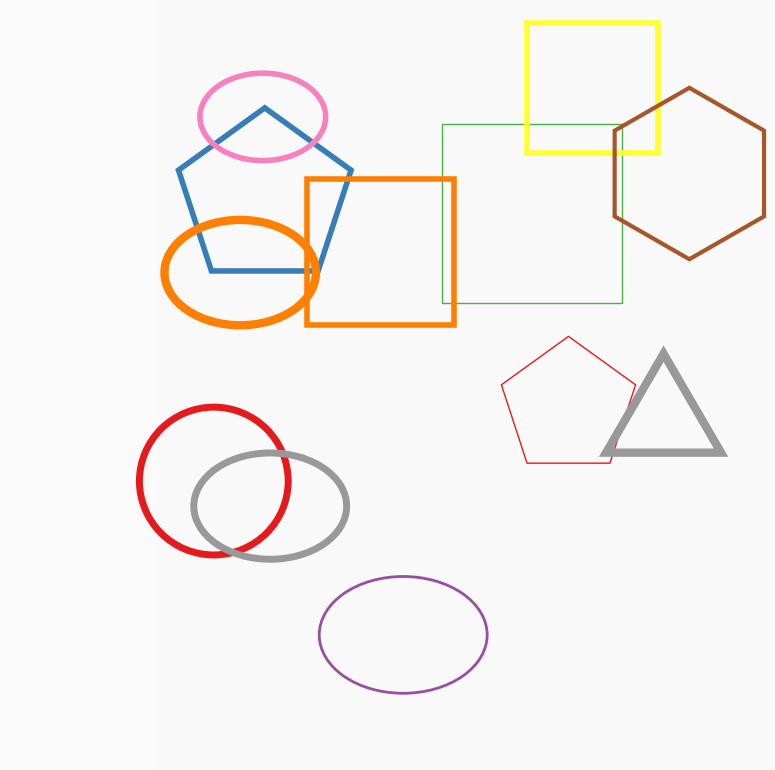[{"shape": "pentagon", "thickness": 0.5, "radius": 0.46, "center": [0.734, 0.472]}, {"shape": "circle", "thickness": 2.5, "radius": 0.48, "center": [0.276, 0.375]}, {"shape": "pentagon", "thickness": 2, "radius": 0.59, "center": [0.342, 0.743]}, {"shape": "square", "thickness": 0.5, "radius": 0.58, "center": [0.687, 0.723]}, {"shape": "oval", "thickness": 1, "radius": 0.54, "center": [0.52, 0.175]}, {"shape": "oval", "thickness": 3, "radius": 0.49, "center": [0.31, 0.646]}, {"shape": "square", "thickness": 2, "radius": 0.47, "center": [0.491, 0.673]}, {"shape": "square", "thickness": 2, "radius": 0.42, "center": [0.764, 0.885]}, {"shape": "hexagon", "thickness": 1.5, "radius": 0.56, "center": [0.889, 0.775]}, {"shape": "oval", "thickness": 2, "radius": 0.41, "center": [0.339, 0.848]}, {"shape": "triangle", "thickness": 3, "radius": 0.43, "center": [0.856, 0.455]}, {"shape": "oval", "thickness": 2.5, "radius": 0.49, "center": [0.349, 0.343]}]